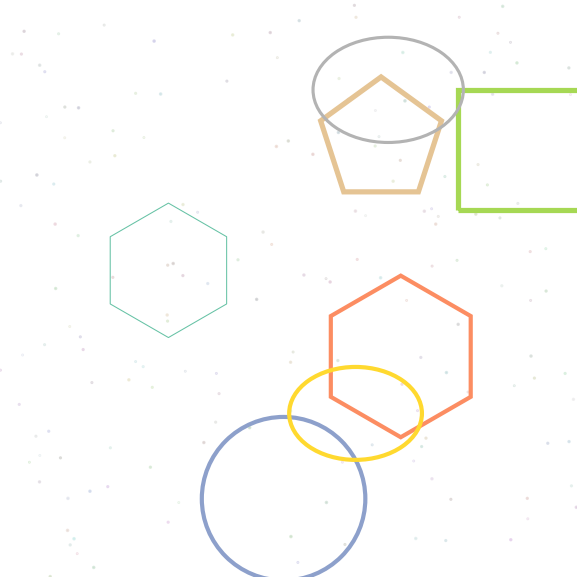[{"shape": "hexagon", "thickness": 0.5, "radius": 0.58, "center": [0.292, 0.531]}, {"shape": "hexagon", "thickness": 2, "radius": 0.7, "center": [0.694, 0.382]}, {"shape": "circle", "thickness": 2, "radius": 0.71, "center": [0.491, 0.136]}, {"shape": "square", "thickness": 2.5, "radius": 0.52, "center": [0.898, 0.739]}, {"shape": "oval", "thickness": 2, "radius": 0.57, "center": [0.616, 0.283]}, {"shape": "pentagon", "thickness": 2.5, "radius": 0.55, "center": [0.66, 0.756]}, {"shape": "oval", "thickness": 1.5, "radius": 0.65, "center": [0.672, 0.844]}]